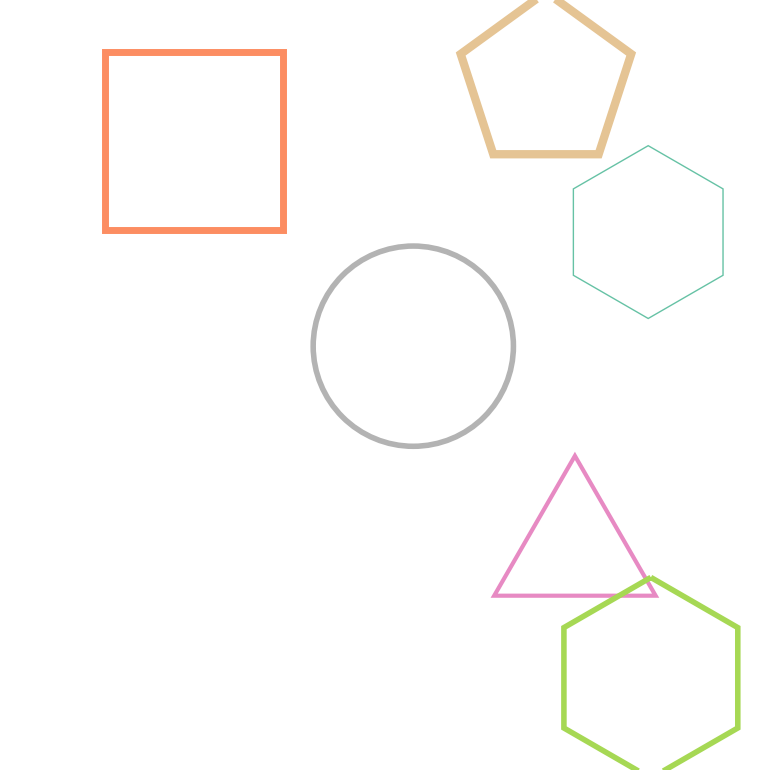[{"shape": "hexagon", "thickness": 0.5, "radius": 0.56, "center": [0.842, 0.699]}, {"shape": "square", "thickness": 2.5, "radius": 0.58, "center": [0.252, 0.817]}, {"shape": "triangle", "thickness": 1.5, "radius": 0.61, "center": [0.747, 0.287]}, {"shape": "hexagon", "thickness": 2, "radius": 0.65, "center": [0.845, 0.12]}, {"shape": "pentagon", "thickness": 3, "radius": 0.58, "center": [0.709, 0.894]}, {"shape": "circle", "thickness": 2, "radius": 0.65, "center": [0.537, 0.55]}]